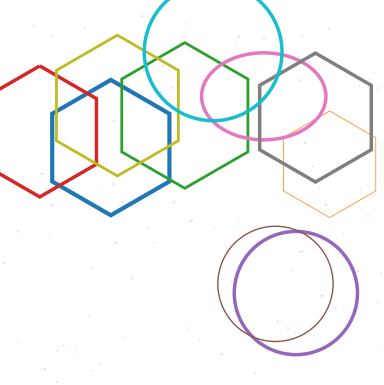[{"shape": "hexagon", "thickness": 3, "radius": 0.88, "center": [0.288, 0.617]}, {"shape": "hexagon", "thickness": 0.5, "radius": 0.69, "center": [0.856, 0.573]}, {"shape": "hexagon", "thickness": 2, "radius": 0.95, "center": [0.48, 0.7]}, {"shape": "hexagon", "thickness": 2.5, "radius": 0.85, "center": [0.103, 0.659]}, {"shape": "circle", "thickness": 2.5, "radius": 0.8, "center": [0.769, 0.239]}, {"shape": "circle", "thickness": 1, "radius": 0.75, "center": [0.715, 0.263]}, {"shape": "oval", "thickness": 2.5, "radius": 0.81, "center": [0.685, 0.75]}, {"shape": "hexagon", "thickness": 2.5, "radius": 0.84, "center": [0.819, 0.695]}, {"shape": "hexagon", "thickness": 2, "radius": 0.91, "center": [0.305, 0.726]}, {"shape": "circle", "thickness": 2.5, "radius": 0.89, "center": [0.554, 0.865]}]